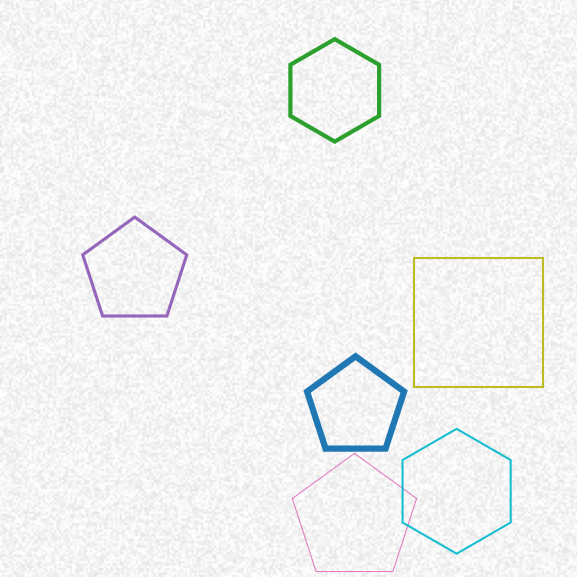[{"shape": "pentagon", "thickness": 3, "radius": 0.44, "center": [0.616, 0.294]}, {"shape": "hexagon", "thickness": 2, "radius": 0.44, "center": [0.58, 0.843]}, {"shape": "pentagon", "thickness": 1.5, "radius": 0.47, "center": [0.233, 0.529]}, {"shape": "pentagon", "thickness": 0.5, "radius": 0.57, "center": [0.614, 0.101]}, {"shape": "square", "thickness": 1, "radius": 0.56, "center": [0.828, 0.441]}, {"shape": "hexagon", "thickness": 1, "radius": 0.54, "center": [0.791, 0.148]}]